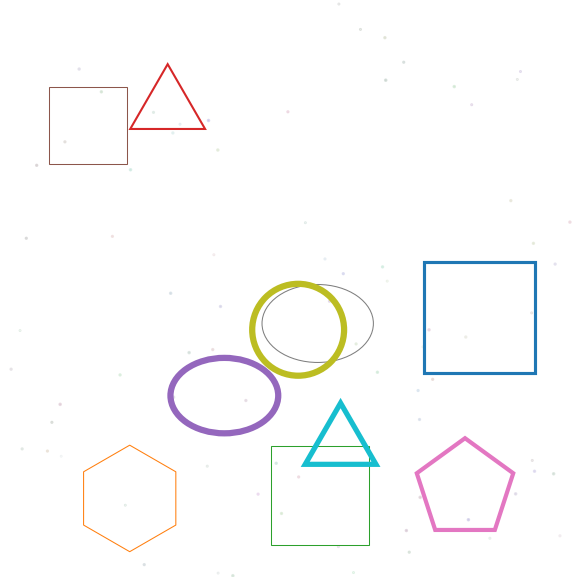[{"shape": "square", "thickness": 1.5, "radius": 0.48, "center": [0.83, 0.449]}, {"shape": "hexagon", "thickness": 0.5, "radius": 0.46, "center": [0.225, 0.136]}, {"shape": "square", "thickness": 0.5, "radius": 0.43, "center": [0.554, 0.141]}, {"shape": "triangle", "thickness": 1, "radius": 0.37, "center": [0.29, 0.813]}, {"shape": "oval", "thickness": 3, "radius": 0.47, "center": [0.388, 0.314]}, {"shape": "square", "thickness": 0.5, "radius": 0.34, "center": [0.152, 0.782]}, {"shape": "pentagon", "thickness": 2, "radius": 0.44, "center": [0.805, 0.153]}, {"shape": "oval", "thickness": 0.5, "radius": 0.48, "center": [0.55, 0.439]}, {"shape": "circle", "thickness": 3, "radius": 0.4, "center": [0.516, 0.428]}, {"shape": "triangle", "thickness": 2.5, "radius": 0.35, "center": [0.59, 0.23]}]